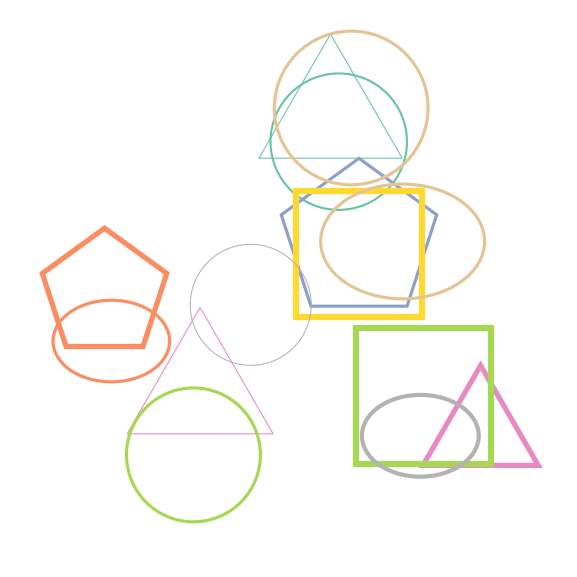[{"shape": "circle", "thickness": 1, "radius": 0.59, "center": [0.587, 0.754]}, {"shape": "triangle", "thickness": 0.5, "radius": 0.72, "center": [0.572, 0.797]}, {"shape": "pentagon", "thickness": 2.5, "radius": 0.57, "center": [0.181, 0.491]}, {"shape": "oval", "thickness": 1.5, "radius": 0.5, "center": [0.193, 0.409]}, {"shape": "pentagon", "thickness": 1.5, "radius": 0.71, "center": [0.622, 0.583]}, {"shape": "triangle", "thickness": 2.5, "radius": 0.58, "center": [0.832, 0.251]}, {"shape": "triangle", "thickness": 0.5, "radius": 0.73, "center": [0.346, 0.321]}, {"shape": "square", "thickness": 3, "radius": 0.59, "center": [0.733, 0.313]}, {"shape": "circle", "thickness": 1.5, "radius": 0.58, "center": [0.335, 0.211]}, {"shape": "square", "thickness": 3, "radius": 0.55, "center": [0.621, 0.559]}, {"shape": "circle", "thickness": 1.5, "radius": 0.67, "center": [0.608, 0.812]}, {"shape": "oval", "thickness": 1.5, "radius": 0.71, "center": [0.697, 0.581]}, {"shape": "circle", "thickness": 0.5, "radius": 0.52, "center": [0.434, 0.471]}, {"shape": "oval", "thickness": 2, "radius": 0.51, "center": [0.728, 0.245]}]